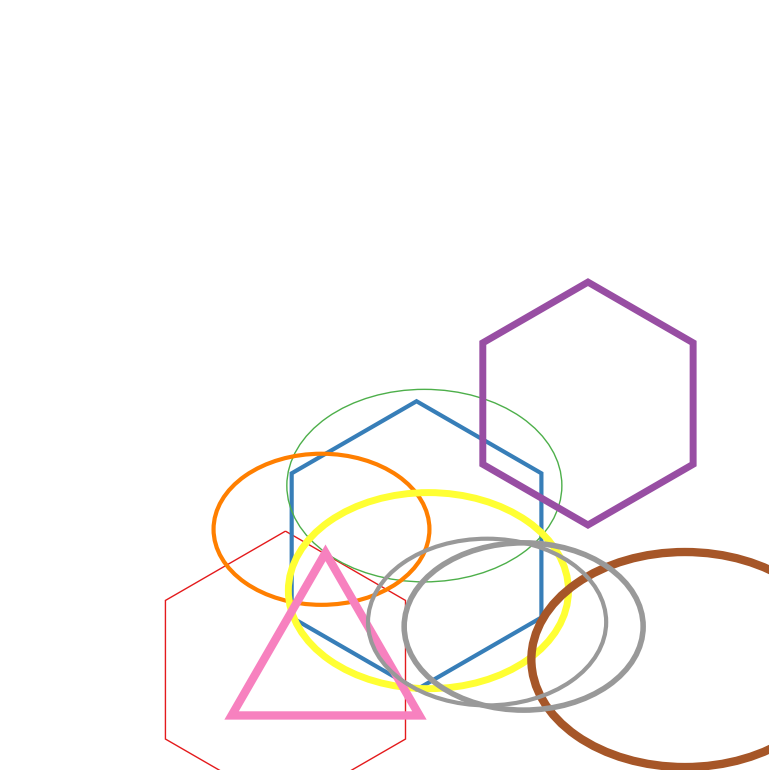[{"shape": "hexagon", "thickness": 0.5, "radius": 0.9, "center": [0.371, 0.13]}, {"shape": "hexagon", "thickness": 1.5, "radius": 0.94, "center": [0.541, 0.292]}, {"shape": "oval", "thickness": 0.5, "radius": 0.89, "center": [0.551, 0.369]}, {"shape": "hexagon", "thickness": 2.5, "radius": 0.79, "center": [0.764, 0.476]}, {"shape": "oval", "thickness": 1.5, "radius": 0.7, "center": [0.418, 0.313]}, {"shape": "oval", "thickness": 2.5, "radius": 0.91, "center": [0.556, 0.233]}, {"shape": "oval", "thickness": 3, "radius": 1.0, "center": [0.89, 0.143]}, {"shape": "triangle", "thickness": 3, "radius": 0.7, "center": [0.423, 0.141]}, {"shape": "oval", "thickness": 1.5, "radius": 0.77, "center": [0.633, 0.192]}, {"shape": "oval", "thickness": 2, "radius": 0.78, "center": [0.68, 0.186]}]